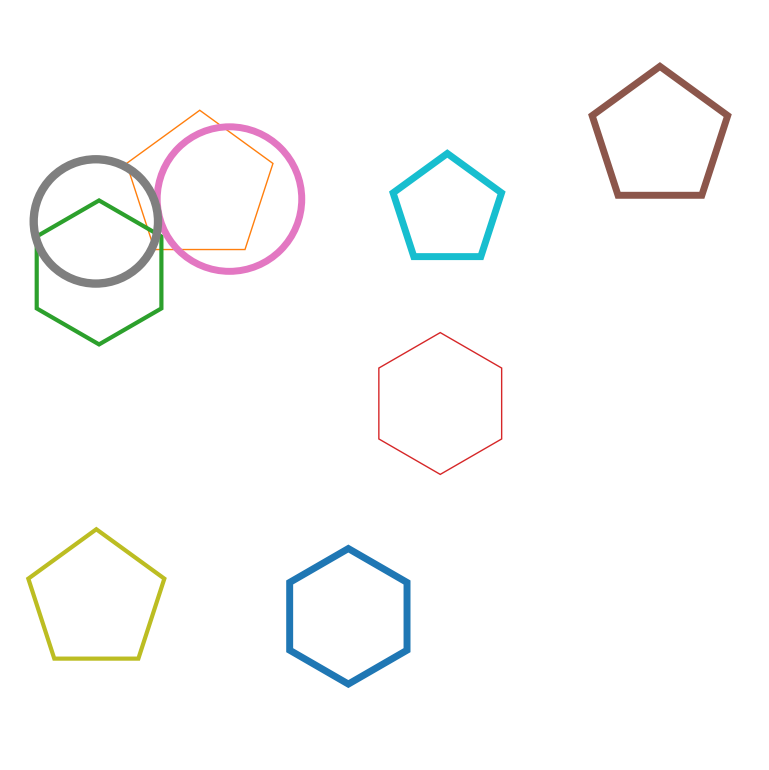[{"shape": "hexagon", "thickness": 2.5, "radius": 0.44, "center": [0.452, 0.2]}, {"shape": "pentagon", "thickness": 0.5, "radius": 0.5, "center": [0.259, 0.757]}, {"shape": "hexagon", "thickness": 1.5, "radius": 0.47, "center": [0.129, 0.646]}, {"shape": "hexagon", "thickness": 0.5, "radius": 0.46, "center": [0.572, 0.476]}, {"shape": "pentagon", "thickness": 2.5, "radius": 0.46, "center": [0.857, 0.821]}, {"shape": "circle", "thickness": 2.5, "radius": 0.47, "center": [0.298, 0.741]}, {"shape": "circle", "thickness": 3, "radius": 0.4, "center": [0.124, 0.712]}, {"shape": "pentagon", "thickness": 1.5, "radius": 0.46, "center": [0.125, 0.22]}, {"shape": "pentagon", "thickness": 2.5, "radius": 0.37, "center": [0.581, 0.727]}]